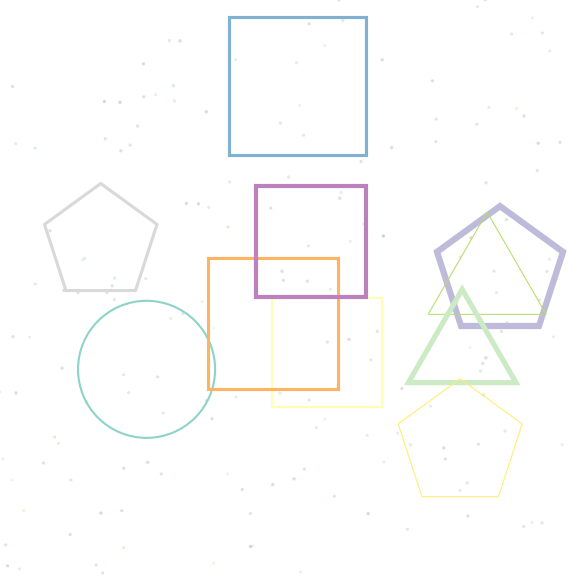[{"shape": "circle", "thickness": 1, "radius": 0.59, "center": [0.254, 0.36]}, {"shape": "square", "thickness": 1, "radius": 0.47, "center": [0.566, 0.389]}, {"shape": "pentagon", "thickness": 3, "radius": 0.57, "center": [0.866, 0.527]}, {"shape": "square", "thickness": 1.5, "radius": 0.59, "center": [0.515, 0.85]}, {"shape": "square", "thickness": 1.5, "radius": 0.56, "center": [0.473, 0.439]}, {"shape": "triangle", "thickness": 0.5, "radius": 0.59, "center": [0.844, 0.514]}, {"shape": "pentagon", "thickness": 1.5, "radius": 0.51, "center": [0.174, 0.579]}, {"shape": "square", "thickness": 2, "radius": 0.48, "center": [0.538, 0.581]}, {"shape": "triangle", "thickness": 2.5, "radius": 0.54, "center": [0.8, 0.39]}, {"shape": "pentagon", "thickness": 0.5, "radius": 0.56, "center": [0.797, 0.23]}]